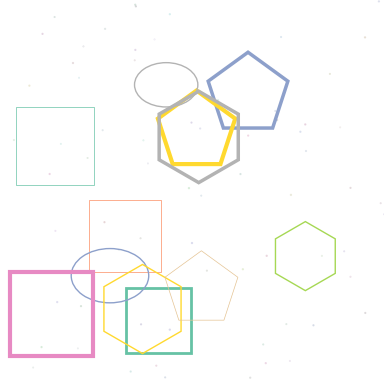[{"shape": "square", "thickness": 2, "radius": 0.42, "center": [0.411, 0.166]}, {"shape": "square", "thickness": 0.5, "radius": 0.51, "center": [0.144, 0.621]}, {"shape": "square", "thickness": 0.5, "radius": 0.47, "center": [0.324, 0.387]}, {"shape": "oval", "thickness": 1, "radius": 0.5, "center": [0.286, 0.284]}, {"shape": "pentagon", "thickness": 2.5, "radius": 0.54, "center": [0.644, 0.755]}, {"shape": "square", "thickness": 3, "radius": 0.54, "center": [0.134, 0.185]}, {"shape": "hexagon", "thickness": 1, "radius": 0.45, "center": [0.793, 0.335]}, {"shape": "hexagon", "thickness": 1, "radius": 0.58, "center": [0.37, 0.197]}, {"shape": "pentagon", "thickness": 3, "radius": 0.53, "center": [0.511, 0.659]}, {"shape": "pentagon", "thickness": 0.5, "radius": 0.5, "center": [0.523, 0.249]}, {"shape": "oval", "thickness": 1, "radius": 0.41, "center": [0.432, 0.78]}, {"shape": "hexagon", "thickness": 2.5, "radius": 0.59, "center": [0.516, 0.644]}]